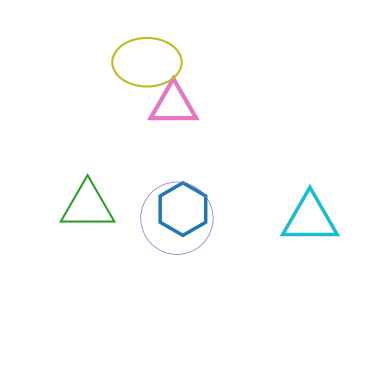[{"shape": "hexagon", "thickness": 2.5, "radius": 0.34, "center": [0.475, 0.457]}, {"shape": "triangle", "thickness": 1.5, "radius": 0.4, "center": [0.227, 0.465]}, {"shape": "circle", "thickness": 0.5, "radius": 0.47, "center": [0.46, 0.433]}, {"shape": "triangle", "thickness": 3, "radius": 0.34, "center": [0.45, 0.727]}, {"shape": "oval", "thickness": 1.5, "radius": 0.45, "center": [0.382, 0.838]}, {"shape": "triangle", "thickness": 2.5, "radius": 0.41, "center": [0.805, 0.432]}]